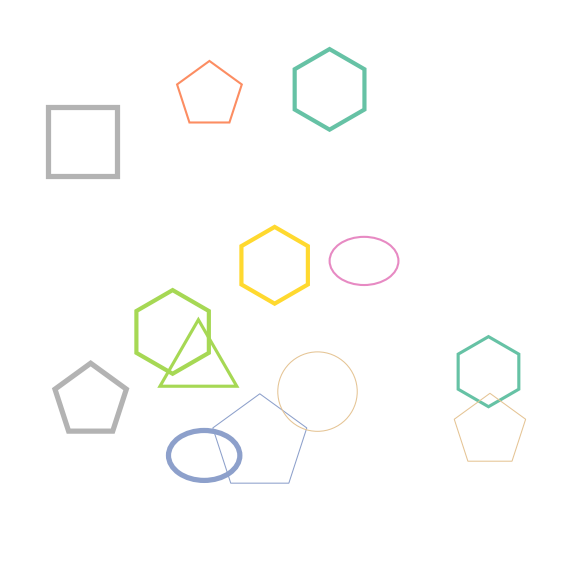[{"shape": "hexagon", "thickness": 1.5, "radius": 0.3, "center": [0.846, 0.356]}, {"shape": "hexagon", "thickness": 2, "radius": 0.35, "center": [0.571, 0.844]}, {"shape": "pentagon", "thickness": 1, "radius": 0.29, "center": [0.363, 0.835]}, {"shape": "pentagon", "thickness": 0.5, "radius": 0.43, "center": [0.45, 0.232]}, {"shape": "oval", "thickness": 2.5, "radius": 0.31, "center": [0.354, 0.21]}, {"shape": "oval", "thickness": 1, "radius": 0.3, "center": [0.63, 0.547]}, {"shape": "hexagon", "thickness": 2, "radius": 0.36, "center": [0.299, 0.424]}, {"shape": "triangle", "thickness": 1.5, "radius": 0.38, "center": [0.344, 0.369]}, {"shape": "hexagon", "thickness": 2, "radius": 0.33, "center": [0.476, 0.54]}, {"shape": "circle", "thickness": 0.5, "radius": 0.34, "center": [0.55, 0.321]}, {"shape": "pentagon", "thickness": 0.5, "radius": 0.32, "center": [0.848, 0.253]}, {"shape": "pentagon", "thickness": 2.5, "radius": 0.32, "center": [0.157, 0.305]}, {"shape": "square", "thickness": 2.5, "radius": 0.3, "center": [0.143, 0.754]}]